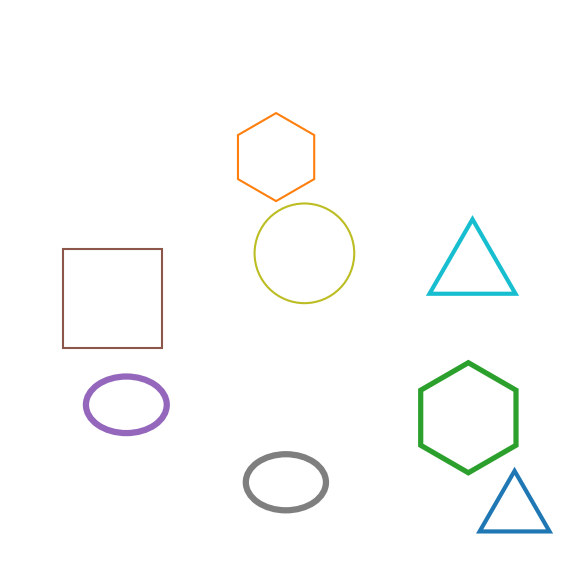[{"shape": "triangle", "thickness": 2, "radius": 0.35, "center": [0.891, 0.114]}, {"shape": "hexagon", "thickness": 1, "radius": 0.38, "center": [0.478, 0.727]}, {"shape": "hexagon", "thickness": 2.5, "radius": 0.48, "center": [0.811, 0.276]}, {"shape": "oval", "thickness": 3, "radius": 0.35, "center": [0.219, 0.298]}, {"shape": "square", "thickness": 1, "radius": 0.43, "center": [0.195, 0.483]}, {"shape": "oval", "thickness": 3, "radius": 0.35, "center": [0.495, 0.164]}, {"shape": "circle", "thickness": 1, "radius": 0.43, "center": [0.527, 0.56]}, {"shape": "triangle", "thickness": 2, "radius": 0.43, "center": [0.818, 0.533]}]